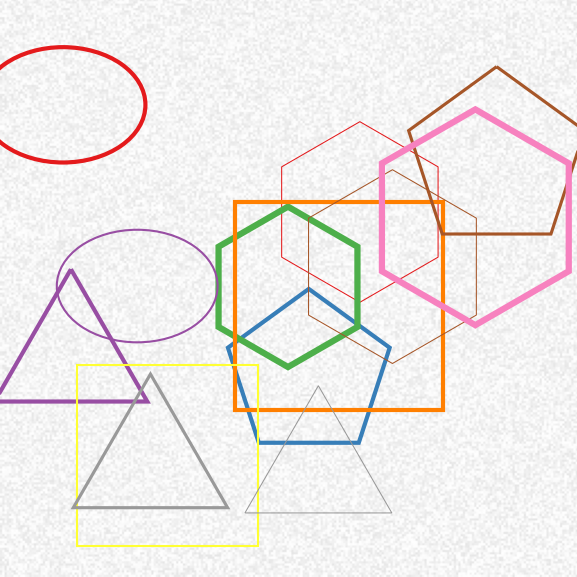[{"shape": "oval", "thickness": 2, "radius": 0.71, "center": [0.109, 0.818]}, {"shape": "hexagon", "thickness": 0.5, "radius": 0.78, "center": [0.623, 0.632]}, {"shape": "pentagon", "thickness": 2, "radius": 0.74, "center": [0.535, 0.352]}, {"shape": "hexagon", "thickness": 3, "radius": 0.69, "center": [0.499, 0.502]}, {"shape": "oval", "thickness": 1, "radius": 0.7, "center": [0.238, 0.504]}, {"shape": "triangle", "thickness": 2, "radius": 0.76, "center": [0.123, 0.38]}, {"shape": "square", "thickness": 2, "radius": 0.9, "center": [0.587, 0.469]}, {"shape": "square", "thickness": 1, "radius": 0.78, "center": [0.289, 0.21]}, {"shape": "hexagon", "thickness": 0.5, "radius": 0.84, "center": [0.68, 0.537]}, {"shape": "pentagon", "thickness": 1.5, "radius": 0.8, "center": [0.86, 0.724]}, {"shape": "hexagon", "thickness": 3, "radius": 0.93, "center": [0.823, 0.623]}, {"shape": "triangle", "thickness": 1.5, "radius": 0.77, "center": [0.261, 0.197]}, {"shape": "triangle", "thickness": 0.5, "radius": 0.73, "center": [0.551, 0.184]}]